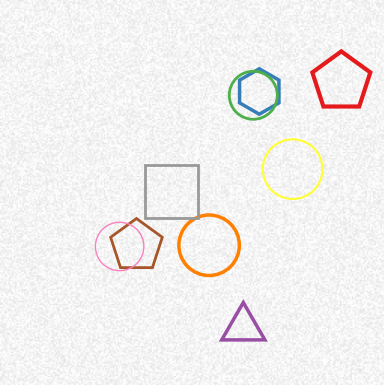[{"shape": "pentagon", "thickness": 3, "radius": 0.4, "center": [0.887, 0.787]}, {"shape": "hexagon", "thickness": 2.5, "radius": 0.3, "center": [0.673, 0.762]}, {"shape": "circle", "thickness": 2, "radius": 0.31, "center": [0.658, 0.753]}, {"shape": "triangle", "thickness": 2.5, "radius": 0.32, "center": [0.632, 0.15]}, {"shape": "circle", "thickness": 2.5, "radius": 0.39, "center": [0.543, 0.363]}, {"shape": "circle", "thickness": 1.5, "radius": 0.39, "center": [0.76, 0.561]}, {"shape": "pentagon", "thickness": 2, "radius": 0.35, "center": [0.354, 0.362]}, {"shape": "circle", "thickness": 1, "radius": 0.31, "center": [0.311, 0.36]}, {"shape": "square", "thickness": 2, "radius": 0.35, "center": [0.446, 0.503]}]